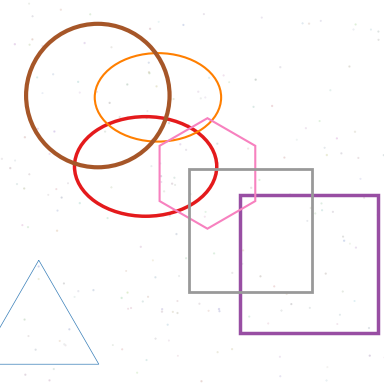[{"shape": "oval", "thickness": 2.5, "radius": 0.92, "center": [0.378, 0.568]}, {"shape": "triangle", "thickness": 0.5, "radius": 0.9, "center": [0.101, 0.144]}, {"shape": "square", "thickness": 2.5, "radius": 0.9, "center": [0.803, 0.314]}, {"shape": "oval", "thickness": 1.5, "radius": 0.82, "center": [0.41, 0.747]}, {"shape": "circle", "thickness": 3, "radius": 0.93, "center": [0.254, 0.752]}, {"shape": "hexagon", "thickness": 1.5, "radius": 0.72, "center": [0.539, 0.549]}, {"shape": "square", "thickness": 2, "radius": 0.8, "center": [0.651, 0.402]}]